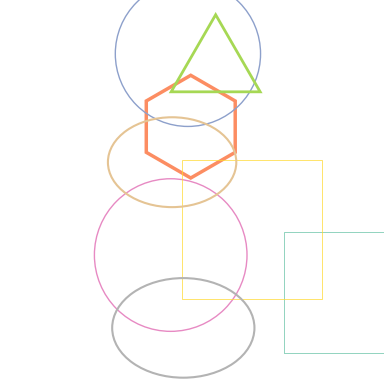[{"shape": "square", "thickness": 0.5, "radius": 0.78, "center": [0.894, 0.24]}, {"shape": "hexagon", "thickness": 2.5, "radius": 0.67, "center": [0.495, 0.671]}, {"shape": "circle", "thickness": 1, "radius": 0.94, "center": [0.488, 0.86]}, {"shape": "circle", "thickness": 1, "radius": 0.99, "center": [0.443, 0.338]}, {"shape": "triangle", "thickness": 2, "radius": 0.67, "center": [0.56, 0.828]}, {"shape": "square", "thickness": 0.5, "radius": 0.91, "center": [0.655, 0.404]}, {"shape": "oval", "thickness": 1.5, "radius": 0.83, "center": [0.447, 0.579]}, {"shape": "oval", "thickness": 1.5, "radius": 0.92, "center": [0.476, 0.148]}]